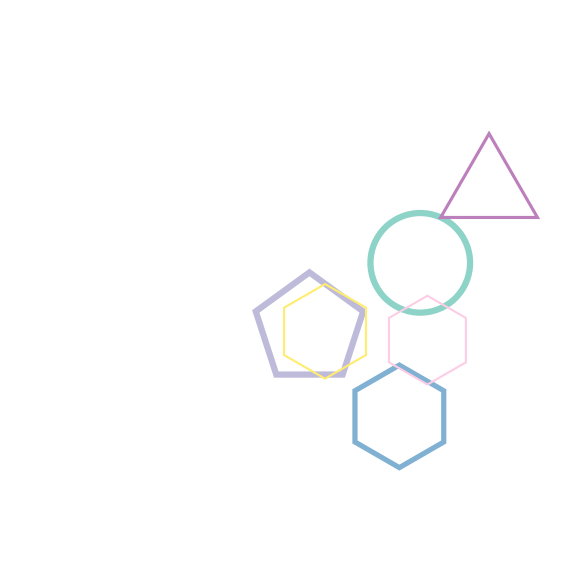[{"shape": "circle", "thickness": 3, "radius": 0.43, "center": [0.728, 0.544]}, {"shape": "pentagon", "thickness": 3, "radius": 0.49, "center": [0.536, 0.43]}, {"shape": "hexagon", "thickness": 2.5, "radius": 0.44, "center": [0.692, 0.278]}, {"shape": "hexagon", "thickness": 1, "radius": 0.38, "center": [0.74, 0.41]}, {"shape": "triangle", "thickness": 1.5, "radius": 0.48, "center": [0.847, 0.671]}, {"shape": "hexagon", "thickness": 1, "radius": 0.41, "center": [0.563, 0.425]}]